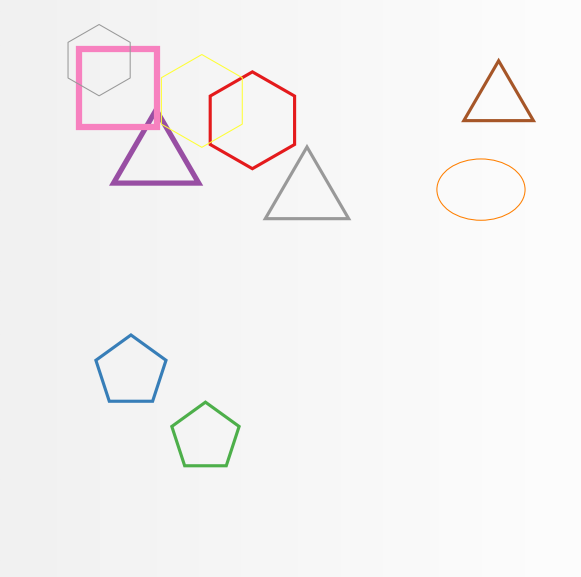[{"shape": "hexagon", "thickness": 1.5, "radius": 0.42, "center": [0.434, 0.791]}, {"shape": "pentagon", "thickness": 1.5, "radius": 0.32, "center": [0.225, 0.356]}, {"shape": "pentagon", "thickness": 1.5, "radius": 0.3, "center": [0.353, 0.242]}, {"shape": "triangle", "thickness": 2.5, "radius": 0.42, "center": [0.269, 0.724]}, {"shape": "oval", "thickness": 0.5, "radius": 0.38, "center": [0.827, 0.671]}, {"shape": "hexagon", "thickness": 0.5, "radius": 0.4, "center": [0.347, 0.824]}, {"shape": "triangle", "thickness": 1.5, "radius": 0.35, "center": [0.858, 0.825]}, {"shape": "square", "thickness": 3, "radius": 0.34, "center": [0.203, 0.847]}, {"shape": "triangle", "thickness": 1.5, "radius": 0.41, "center": [0.528, 0.662]}, {"shape": "hexagon", "thickness": 0.5, "radius": 0.31, "center": [0.171, 0.895]}]